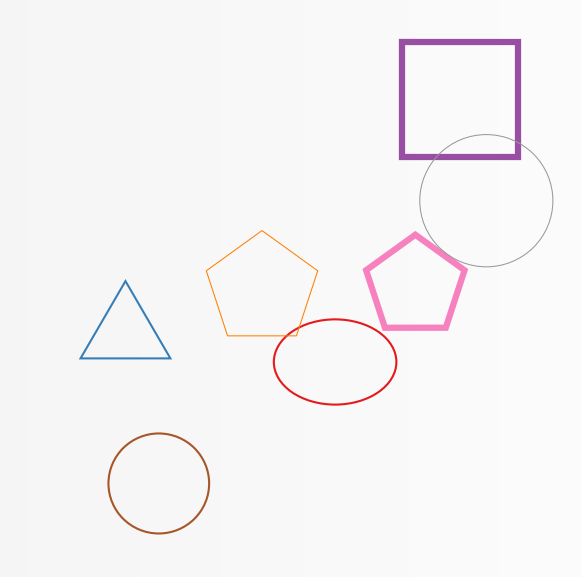[{"shape": "oval", "thickness": 1, "radius": 0.53, "center": [0.577, 0.372]}, {"shape": "triangle", "thickness": 1, "radius": 0.45, "center": [0.216, 0.423]}, {"shape": "square", "thickness": 3, "radius": 0.5, "center": [0.791, 0.827]}, {"shape": "pentagon", "thickness": 0.5, "radius": 0.5, "center": [0.451, 0.499]}, {"shape": "circle", "thickness": 1, "radius": 0.43, "center": [0.273, 0.162]}, {"shape": "pentagon", "thickness": 3, "radius": 0.45, "center": [0.715, 0.504]}, {"shape": "circle", "thickness": 0.5, "radius": 0.57, "center": [0.837, 0.652]}]